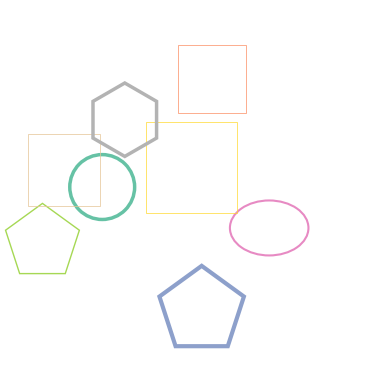[{"shape": "circle", "thickness": 2.5, "radius": 0.42, "center": [0.265, 0.514]}, {"shape": "square", "thickness": 0.5, "radius": 0.44, "center": [0.551, 0.796]}, {"shape": "pentagon", "thickness": 3, "radius": 0.58, "center": [0.524, 0.194]}, {"shape": "oval", "thickness": 1.5, "radius": 0.51, "center": [0.699, 0.408]}, {"shape": "pentagon", "thickness": 1, "radius": 0.5, "center": [0.11, 0.371]}, {"shape": "square", "thickness": 0.5, "radius": 0.59, "center": [0.497, 0.565]}, {"shape": "square", "thickness": 0.5, "radius": 0.47, "center": [0.167, 0.56]}, {"shape": "hexagon", "thickness": 2.5, "radius": 0.48, "center": [0.324, 0.689]}]